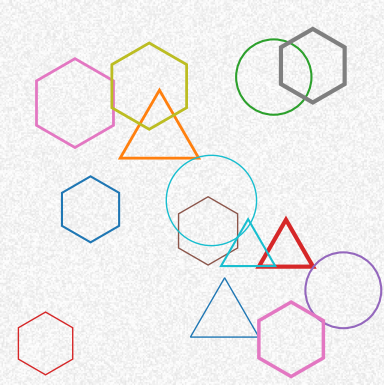[{"shape": "triangle", "thickness": 1, "radius": 0.51, "center": [0.583, 0.176]}, {"shape": "hexagon", "thickness": 1.5, "radius": 0.43, "center": [0.235, 0.456]}, {"shape": "triangle", "thickness": 2, "radius": 0.59, "center": [0.414, 0.648]}, {"shape": "circle", "thickness": 1.5, "radius": 0.49, "center": [0.711, 0.8]}, {"shape": "hexagon", "thickness": 1, "radius": 0.41, "center": [0.118, 0.108]}, {"shape": "triangle", "thickness": 3, "radius": 0.41, "center": [0.743, 0.348]}, {"shape": "circle", "thickness": 1.5, "radius": 0.49, "center": [0.892, 0.246]}, {"shape": "hexagon", "thickness": 1, "radius": 0.44, "center": [0.541, 0.4]}, {"shape": "hexagon", "thickness": 2.5, "radius": 0.48, "center": [0.756, 0.119]}, {"shape": "hexagon", "thickness": 2, "radius": 0.58, "center": [0.195, 0.732]}, {"shape": "hexagon", "thickness": 3, "radius": 0.48, "center": [0.812, 0.829]}, {"shape": "hexagon", "thickness": 2, "radius": 0.56, "center": [0.388, 0.776]}, {"shape": "circle", "thickness": 1, "radius": 0.59, "center": [0.549, 0.479]}, {"shape": "triangle", "thickness": 1.5, "radius": 0.41, "center": [0.644, 0.35]}]